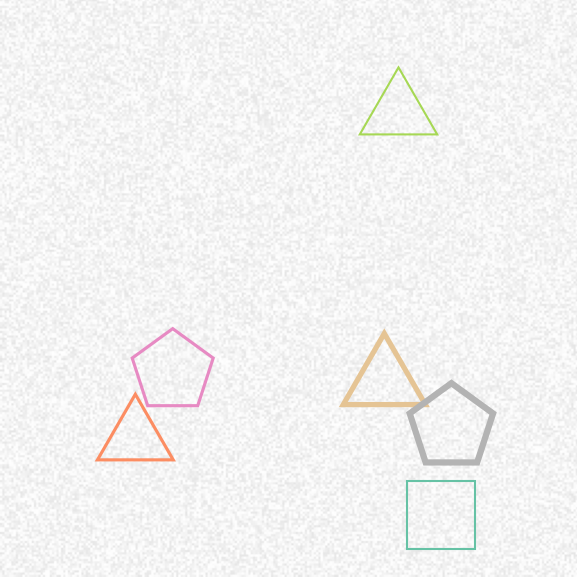[{"shape": "square", "thickness": 1, "radius": 0.29, "center": [0.764, 0.107]}, {"shape": "triangle", "thickness": 1.5, "radius": 0.38, "center": [0.234, 0.241]}, {"shape": "pentagon", "thickness": 1.5, "radius": 0.37, "center": [0.299, 0.356]}, {"shape": "triangle", "thickness": 1, "radius": 0.39, "center": [0.69, 0.805]}, {"shape": "triangle", "thickness": 2.5, "radius": 0.41, "center": [0.665, 0.34]}, {"shape": "pentagon", "thickness": 3, "radius": 0.38, "center": [0.782, 0.26]}]